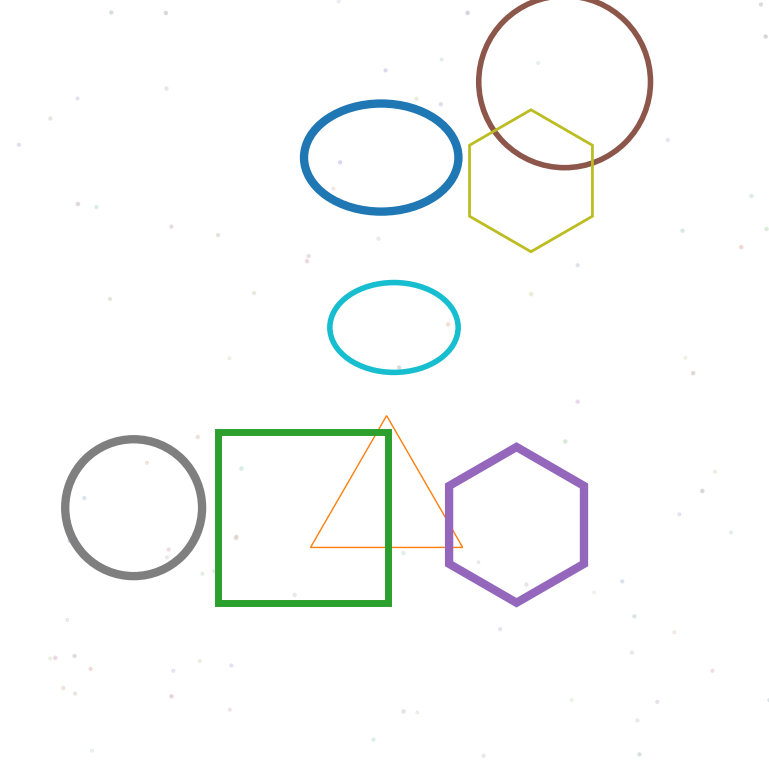[{"shape": "oval", "thickness": 3, "radius": 0.5, "center": [0.495, 0.795]}, {"shape": "triangle", "thickness": 0.5, "radius": 0.57, "center": [0.502, 0.346]}, {"shape": "square", "thickness": 2.5, "radius": 0.55, "center": [0.393, 0.328]}, {"shape": "hexagon", "thickness": 3, "radius": 0.51, "center": [0.671, 0.318]}, {"shape": "circle", "thickness": 2, "radius": 0.56, "center": [0.733, 0.894]}, {"shape": "circle", "thickness": 3, "radius": 0.44, "center": [0.174, 0.341]}, {"shape": "hexagon", "thickness": 1, "radius": 0.46, "center": [0.69, 0.765]}, {"shape": "oval", "thickness": 2, "radius": 0.42, "center": [0.512, 0.575]}]